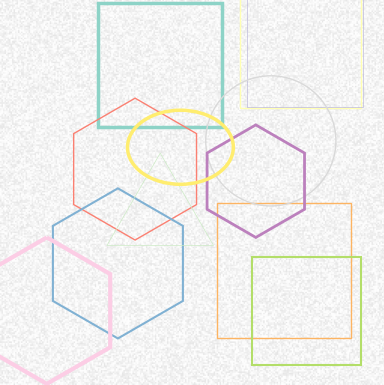[{"shape": "square", "thickness": 2.5, "radius": 0.81, "center": [0.415, 0.831]}, {"shape": "square", "thickness": 1, "radius": 0.78, "center": [0.781, 0.876]}, {"shape": "square", "thickness": 0.5, "radius": 0.76, "center": [0.792, 0.875]}, {"shape": "hexagon", "thickness": 1, "radius": 0.92, "center": [0.351, 0.561]}, {"shape": "hexagon", "thickness": 1.5, "radius": 0.97, "center": [0.306, 0.316]}, {"shape": "square", "thickness": 1, "radius": 0.88, "center": [0.738, 0.296]}, {"shape": "square", "thickness": 1.5, "radius": 0.71, "center": [0.796, 0.192]}, {"shape": "hexagon", "thickness": 3, "radius": 0.95, "center": [0.122, 0.193]}, {"shape": "circle", "thickness": 1, "radius": 0.85, "center": [0.703, 0.634]}, {"shape": "hexagon", "thickness": 2, "radius": 0.73, "center": [0.664, 0.529]}, {"shape": "triangle", "thickness": 0.5, "radius": 0.8, "center": [0.416, 0.442]}, {"shape": "oval", "thickness": 2.5, "radius": 0.69, "center": [0.469, 0.618]}]